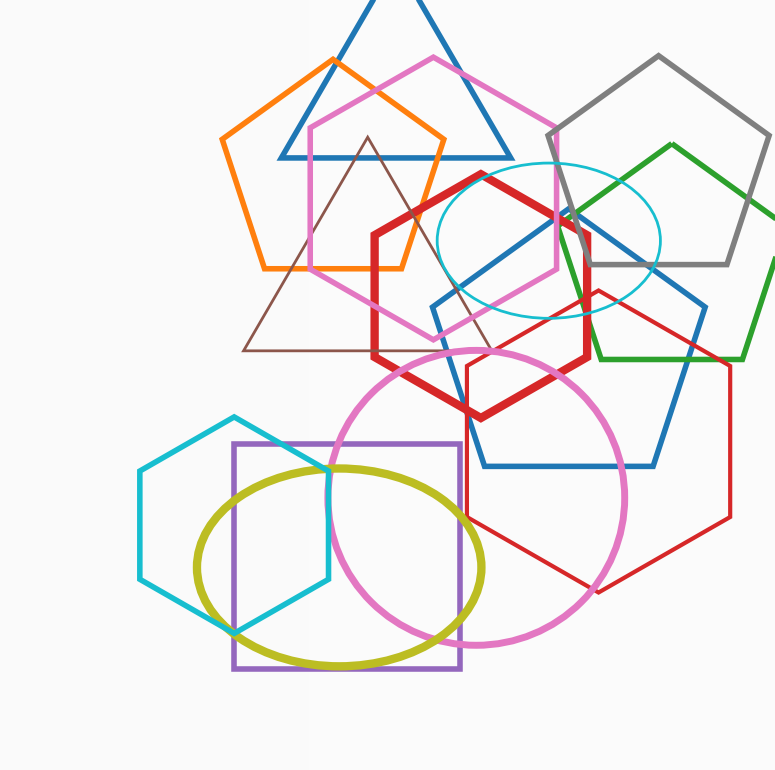[{"shape": "pentagon", "thickness": 2, "radius": 0.92, "center": [0.734, 0.544]}, {"shape": "triangle", "thickness": 2, "radius": 0.85, "center": [0.511, 0.88]}, {"shape": "pentagon", "thickness": 2, "radius": 0.75, "center": [0.43, 0.773]}, {"shape": "pentagon", "thickness": 2, "radius": 0.77, "center": [0.867, 0.659]}, {"shape": "hexagon", "thickness": 3, "radius": 0.79, "center": [0.62, 0.615]}, {"shape": "hexagon", "thickness": 1.5, "radius": 0.98, "center": [0.772, 0.427]}, {"shape": "square", "thickness": 2, "radius": 0.73, "center": [0.447, 0.277]}, {"shape": "triangle", "thickness": 1, "radius": 0.92, "center": [0.474, 0.637]}, {"shape": "circle", "thickness": 2.5, "radius": 0.96, "center": [0.615, 0.353]}, {"shape": "hexagon", "thickness": 2, "radius": 0.92, "center": [0.559, 0.742]}, {"shape": "pentagon", "thickness": 2, "radius": 0.75, "center": [0.85, 0.778]}, {"shape": "oval", "thickness": 3, "radius": 0.92, "center": [0.438, 0.263]}, {"shape": "hexagon", "thickness": 2, "radius": 0.7, "center": [0.302, 0.318]}, {"shape": "oval", "thickness": 1, "radius": 0.72, "center": [0.708, 0.687]}]